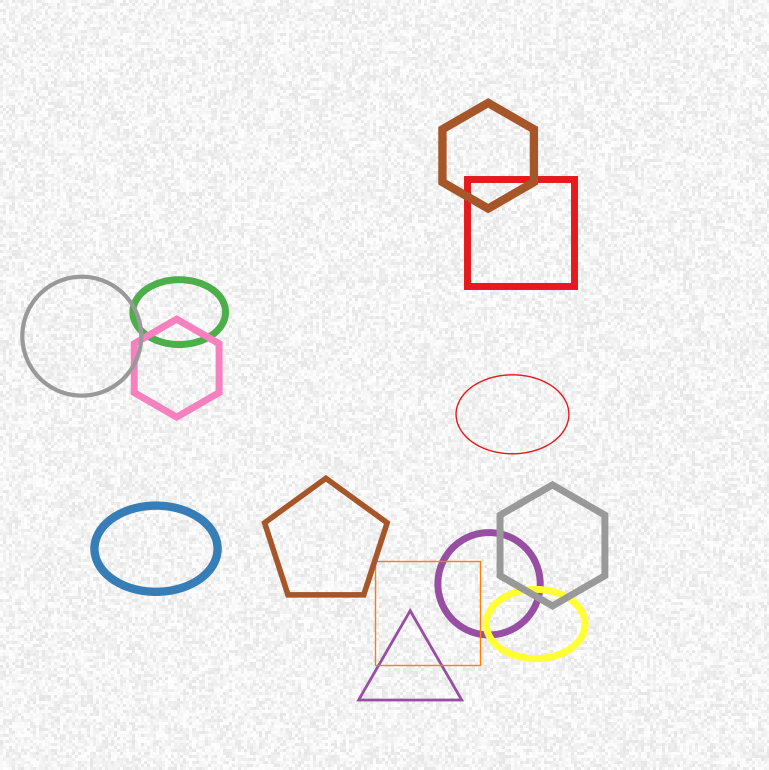[{"shape": "square", "thickness": 2.5, "radius": 0.35, "center": [0.675, 0.698]}, {"shape": "oval", "thickness": 0.5, "radius": 0.37, "center": [0.666, 0.462]}, {"shape": "oval", "thickness": 3, "radius": 0.4, "center": [0.203, 0.287]}, {"shape": "oval", "thickness": 2.5, "radius": 0.3, "center": [0.233, 0.595]}, {"shape": "triangle", "thickness": 1, "radius": 0.39, "center": [0.533, 0.13]}, {"shape": "circle", "thickness": 2.5, "radius": 0.33, "center": [0.635, 0.242]}, {"shape": "square", "thickness": 0.5, "radius": 0.34, "center": [0.555, 0.204]}, {"shape": "oval", "thickness": 2.5, "radius": 0.32, "center": [0.696, 0.19]}, {"shape": "pentagon", "thickness": 2, "radius": 0.42, "center": [0.423, 0.295]}, {"shape": "hexagon", "thickness": 3, "radius": 0.34, "center": [0.634, 0.798]}, {"shape": "hexagon", "thickness": 2.5, "radius": 0.32, "center": [0.229, 0.522]}, {"shape": "hexagon", "thickness": 2.5, "radius": 0.39, "center": [0.717, 0.292]}, {"shape": "circle", "thickness": 1.5, "radius": 0.39, "center": [0.106, 0.563]}]